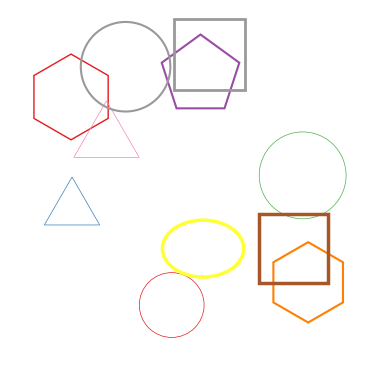[{"shape": "circle", "thickness": 0.5, "radius": 0.42, "center": [0.446, 0.208]}, {"shape": "hexagon", "thickness": 1, "radius": 0.56, "center": [0.185, 0.748]}, {"shape": "triangle", "thickness": 0.5, "radius": 0.41, "center": [0.187, 0.457]}, {"shape": "circle", "thickness": 0.5, "radius": 0.56, "center": [0.786, 0.545]}, {"shape": "pentagon", "thickness": 1.5, "radius": 0.53, "center": [0.521, 0.804]}, {"shape": "hexagon", "thickness": 1.5, "radius": 0.52, "center": [0.8, 0.267]}, {"shape": "oval", "thickness": 2.5, "radius": 0.53, "center": [0.527, 0.354]}, {"shape": "square", "thickness": 2.5, "radius": 0.45, "center": [0.763, 0.355]}, {"shape": "triangle", "thickness": 0.5, "radius": 0.49, "center": [0.277, 0.64]}, {"shape": "square", "thickness": 2, "radius": 0.46, "center": [0.545, 0.859]}, {"shape": "circle", "thickness": 1.5, "radius": 0.58, "center": [0.326, 0.827]}]